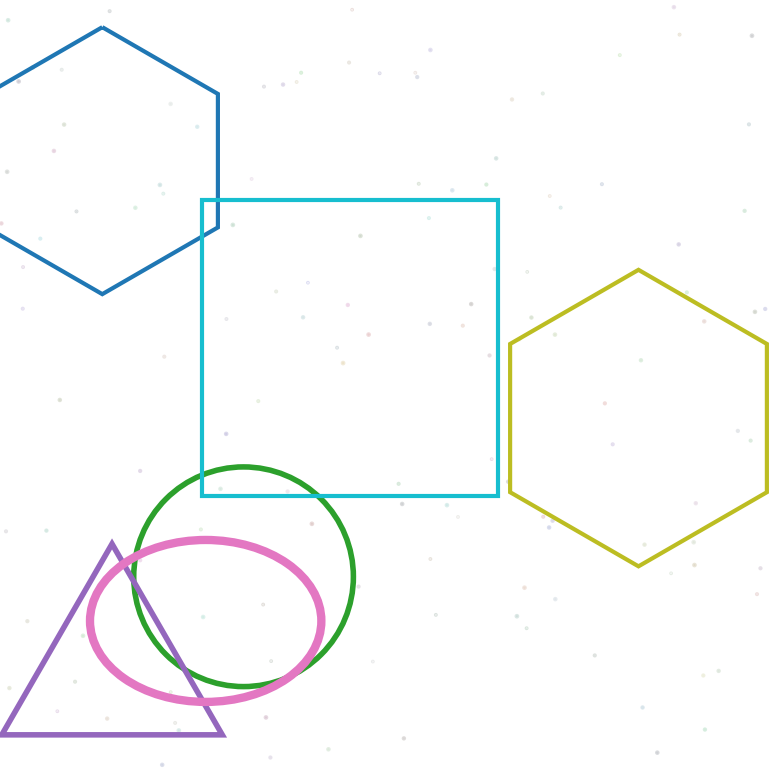[{"shape": "hexagon", "thickness": 1.5, "radius": 0.87, "center": [0.133, 0.791]}, {"shape": "circle", "thickness": 2, "radius": 0.71, "center": [0.316, 0.251]}, {"shape": "triangle", "thickness": 2, "radius": 0.83, "center": [0.145, 0.128]}, {"shape": "oval", "thickness": 3, "radius": 0.75, "center": [0.267, 0.194]}, {"shape": "hexagon", "thickness": 1.5, "radius": 0.96, "center": [0.829, 0.457]}, {"shape": "square", "thickness": 1.5, "radius": 0.96, "center": [0.455, 0.548]}]